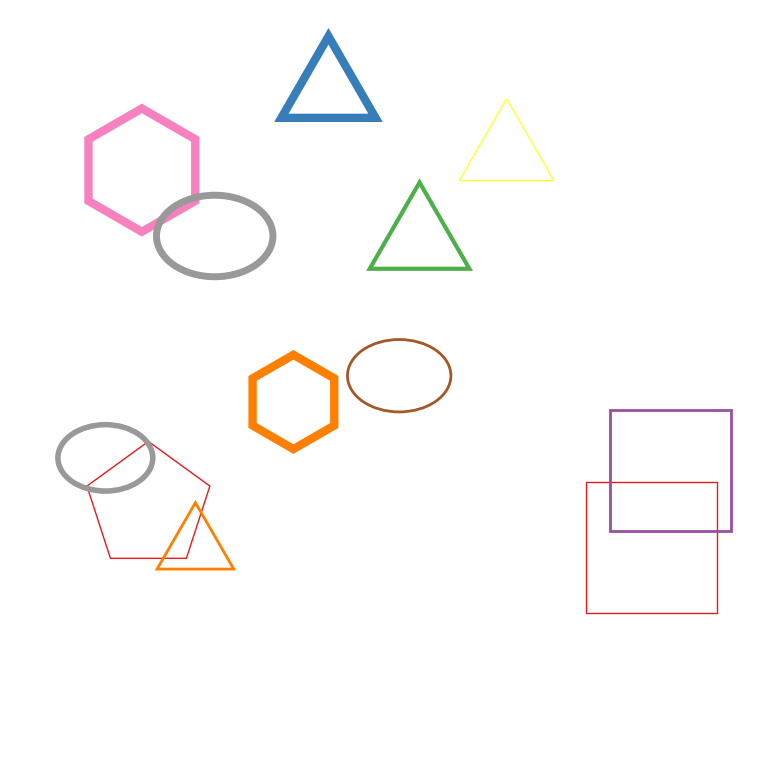[{"shape": "square", "thickness": 0.5, "radius": 0.42, "center": [0.846, 0.289]}, {"shape": "pentagon", "thickness": 0.5, "radius": 0.42, "center": [0.193, 0.343]}, {"shape": "triangle", "thickness": 3, "radius": 0.35, "center": [0.427, 0.882]}, {"shape": "triangle", "thickness": 1.5, "radius": 0.37, "center": [0.545, 0.688]}, {"shape": "square", "thickness": 1, "radius": 0.39, "center": [0.871, 0.389]}, {"shape": "triangle", "thickness": 1, "radius": 0.29, "center": [0.254, 0.29]}, {"shape": "hexagon", "thickness": 3, "radius": 0.31, "center": [0.381, 0.478]}, {"shape": "triangle", "thickness": 0.5, "radius": 0.35, "center": [0.658, 0.801]}, {"shape": "oval", "thickness": 1, "radius": 0.34, "center": [0.518, 0.512]}, {"shape": "hexagon", "thickness": 3, "radius": 0.4, "center": [0.184, 0.779]}, {"shape": "oval", "thickness": 2.5, "radius": 0.38, "center": [0.279, 0.694]}, {"shape": "oval", "thickness": 2, "radius": 0.31, "center": [0.137, 0.405]}]